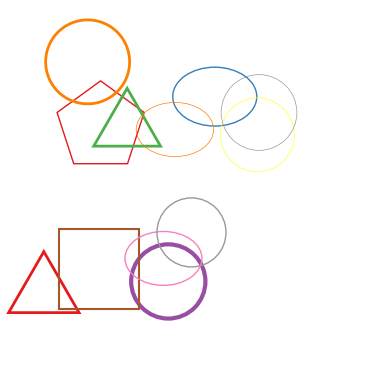[{"shape": "pentagon", "thickness": 1, "radius": 0.59, "center": [0.261, 0.671]}, {"shape": "triangle", "thickness": 2, "radius": 0.53, "center": [0.114, 0.241]}, {"shape": "oval", "thickness": 1, "radius": 0.55, "center": [0.558, 0.749]}, {"shape": "triangle", "thickness": 2, "radius": 0.5, "center": [0.33, 0.671]}, {"shape": "circle", "thickness": 3, "radius": 0.48, "center": [0.437, 0.269]}, {"shape": "oval", "thickness": 0.5, "radius": 0.5, "center": [0.454, 0.664]}, {"shape": "circle", "thickness": 2, "radius": 0.55, "center": [0.228, 0.839]}, {"shape": "circle", "thickness": 0.5, "radius": 0.48, "center": [0.669, 0.65]}, {"shape": "square", "thickness": 1.5, "radius": 0.52, "center": [0.257, 0.301]}, {"shape": "oval", "thickness": 1, "radius": 0.5, "center": [0.425, 0.329]}, {"shape": "circle", "thickness": 1, "radius": 0.45, "center": [0.497, 0.396]}, {"shape": "circle", "thickness": 0.5, "radius": 0.49, "center": [0.673, 0.708]}]